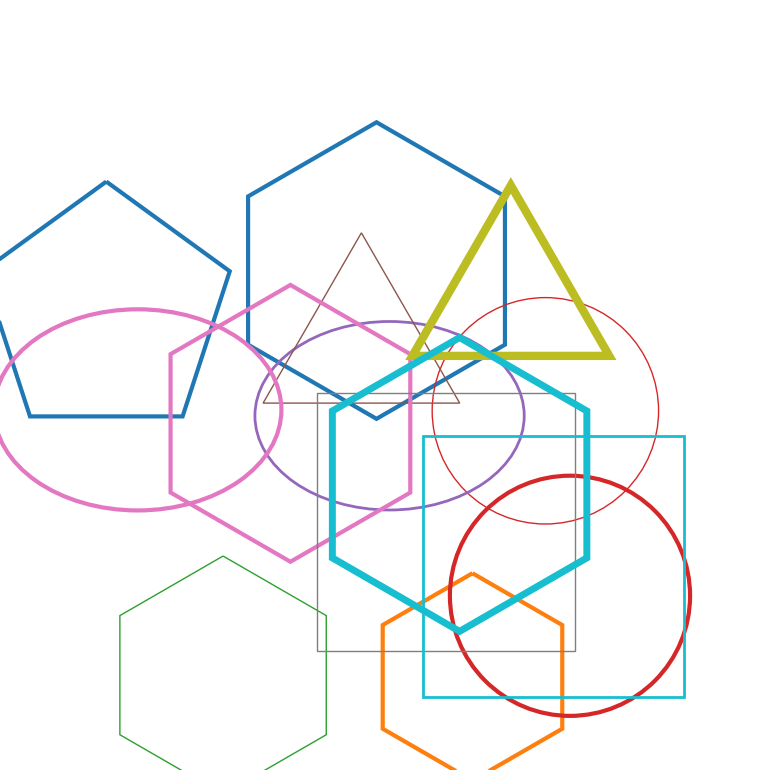[{"shape": "hexagon", "thickness": 1.5, "radius": 0.96, "center": [0.489, 0.649]}, {"shape": "pentagon", "thickness": 1.5, "radius": 0.84, "center": [0.138, 0.596]}, {"shape": "hexagon", "thickness": 1.5, "radius": 0.67, "center": [0.614, 0.121]}, {"shape": "hexagon", "thickness": 0.5, "radius": 0.77, "center": [0.29, 0.123]}, {"shape": "circle", "thickness": 0.5, "radius": 0.74, "center": [0.708, 0.466]}, {"shape": "circle", "thickness": 1.5, "radius": 0.78, "center": [0.74, 0.226]}, {"shape": "oval", "thickness": 1, "radius": 0.87, "center": [0.506, 0.46]}, {"shape": "triangle", "thickness": 0.5, "radius": 0.74, "center": [0.469, 0.55]}, {"shape": "hexagon", "thickness": 1.5, "radius": 0.9, "center": [0.377, 0.45]}, {"shape": "oval", "thickness": 1.5, "radius": 0.93, "center": [0.179, 0.468]}, {"shape": "square", "thickness": 0.5, "radius": 0.84, "center": [0.58, 0.322]}, {"shape": "triangle", "thickness": 3, "radius": 0.74, "center": [0.663, 0.612]}, {"shape": "hexagon", "thickness": 2.5, "radius": 0.95, "center": [0.597, 0.371]}, {"shape": "square", "thickness": 1, "radius": 0.85, "center": [0.719, 0.264]}]